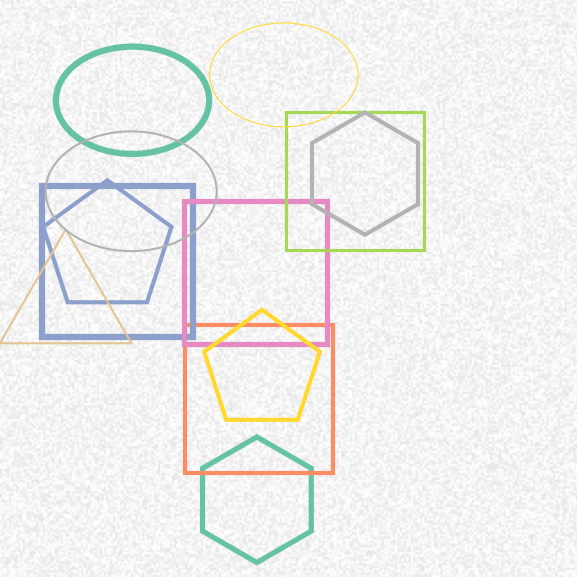[{"shape": "hexagon", "thickness": 2.5, "radius": 0.54, "center": [0.445, 0.134]}, {"shape": "oval", "thickness": 3, "radius": 0.66, "center": [0.23, 0.825]}, {"shape": "square", "thickness": 2, "radius": 0.64, "center": [0.448, 0.309]}, {"shape": "square", "thickness": 3, "radius": 0.65, "center": [0.203, 0.547]}, {"shape": "pentagon", "thickness": 2, "radius": 0.58, "center": [0.186, 0.57]}, {"shape": "square", "thickness": 2.5, "radius": 0.62, "center": [0.443, 0.528]}, {"shape": "square", "thickness": 1.5, "radius": 0.6, "center": [0.616, 0.686]}, {"shape": "oval", "thickness": 0.5, "radius": 0.64, "center": [0.492, 0.869]}, {"shape": "pentagon", "thickness": 2, "radius": 0.53, "center": [0.454, 0.357]}, {"shape": "triangle", "thickness": 1, "radius": 0.66, "center": [0.114, 0.47]}, {"shape": "hexagon", "thickness": 2, "radius": 0.53, "center": [0.632, 0.699]}, {"shape": "oval", "thickness": 1, "radius": 0.74, "center": [0.227, 0.668]}]